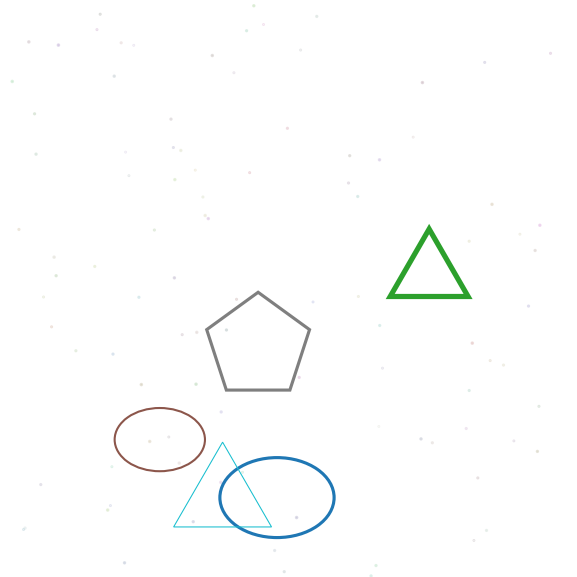[{"shape": "oval", "thickness": 1.5, "radius": 0.49, "center": [0.48, 0.138]}, {"shape": "triangle", "thickness": 2.5, "radius": 0.39, "center": [0.743, 0.525]}, {"shape": "oval", "thickness": 1, "radius": 0.39, "center": [0.277, 0.238]}, {"shape": "pentagon", "thickness": 1.5, "radius": 0.47, "center": [0.447, 0.399]}, {"shape": "triangle", "thickness": 0.5, "radius": 0.49, "center": [0.385, 0.136]}]